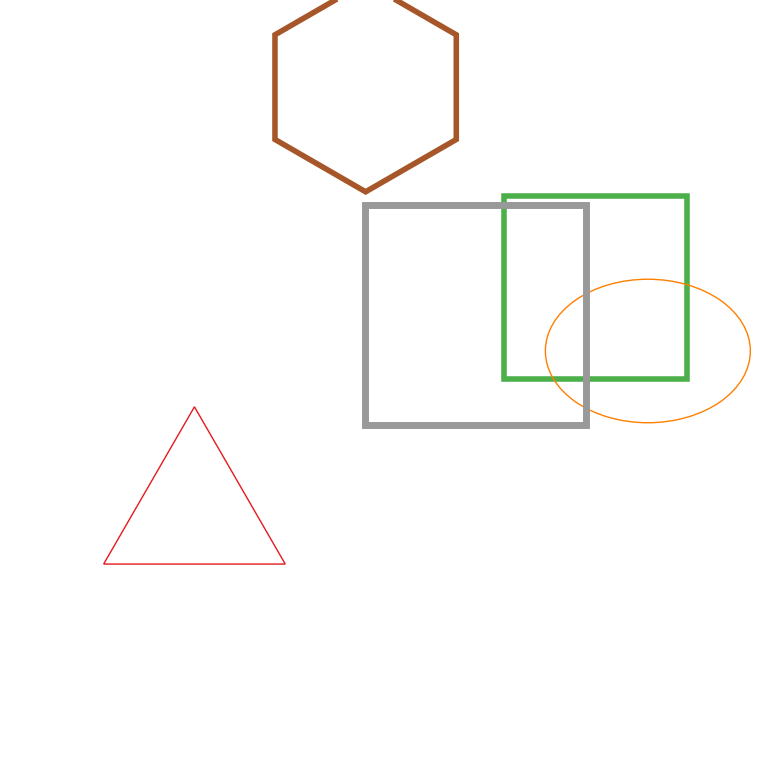[{"shape": "triangle", "thickness": 0.5, "radius": 0.68, "center": [0.253, 0.336]}, {"shape": "square", "thickness": 2, "radius": 0.59, "center": [0.773, 0.627]}, {"shape": "oval", "thickness": 0.5, "radius": 0.67, "center": [0.841, 0.544]}, {"shape": "hexagon", "thickness": 2, "radius": 0.68, "center": [0.475, 0.887]}, {"shape": "square", "thickness": 2.5, "radius": 0.72, "center": [0.617, 0.591]}]